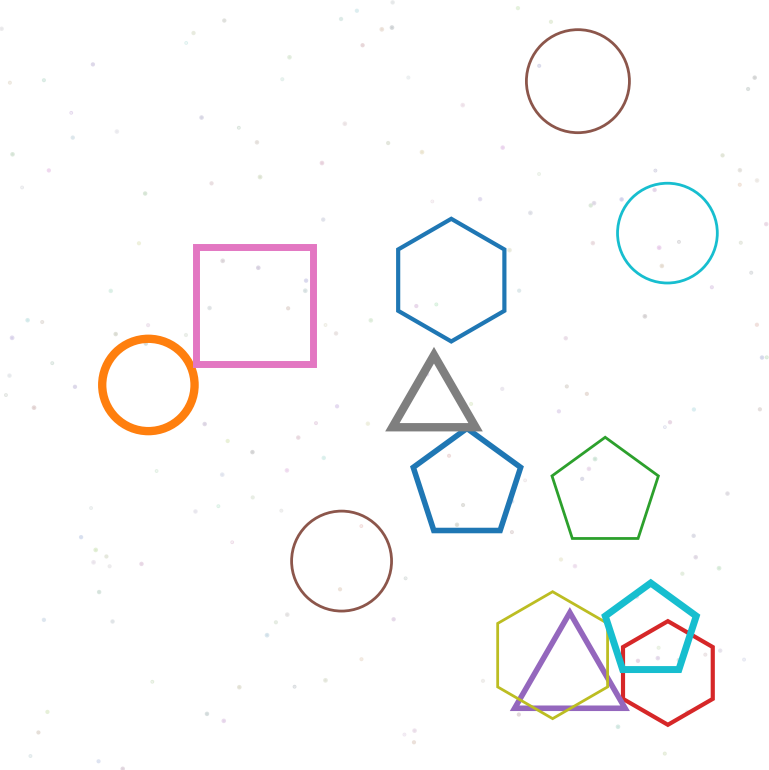[{"shape": "hexagon", "thickness": 1.5, "radius": 0.4, "center": [0.586, 0.636]}, {"shape": "pentagon", "thickness": 2, "radius": 0.37, "center": [0.606, 0.37]}, {"shape": "circle", "thickness": 3, "radius": 0.3, "center": [0.193, 0.5]}, {"shape": "pentagon", "thickness": 1, "radius": 0.36, "center": [0.786, 0.359]}, {"shape": "hexagon", "thickness": 1.5, "radius": 0.34, "center": [0.867, 0.126]}, {"shape": "triangle", "thickness": 2, "radius": 0.41, "center": [0.74, 0.122]}, {"shape": "circle", "thickness": 1, "radius": 0.33, "center": [0.751, 0.895]}, {"shape": "circle", "thickness": 1, "radius": 0.32, "center": [0.444, 0.271]}, {"shape": "square", "thickness": 2.5, "radius": 0.38, "center": [0.331, 0.603]}, {"shape": "triangle", "thickness": 3, "radius": 0.31, "center": [0.564, 0.476]}, {"shape": "hexagon", "thickness": 1, "radius": 0.41, "center": [0.718, 0.149]}, {"shape": "circle", "thickness": 1, "radius": 0.32, "center": [0.867, 0.697]}, {"shape": "pentagon", "thickness": 2.5, "radius": 0.31, "center": [0.845, 0.181]}]